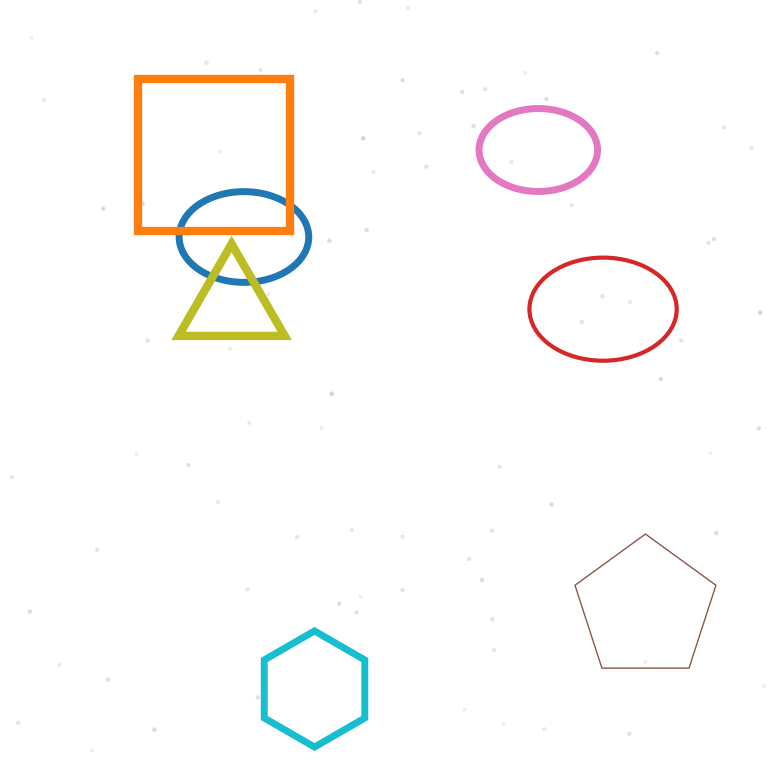[{"shape": "oval", "thickness": 2.5, "radius": 0.42, "center": [0.317, 0.692]}, {"shape": "square", "thickness": 3, "radius": 0.49, "center": [0.278, 0.799]}, {"shape": "oval", "thickness": 1.5, "radius": 0.48, "center": [0.783, 0.598]}, {"shape": "pentagon", "thickness": 0.5, "radius": 0.48, "center": [0.838, 0.21]}, {"shape": "oval", "thickness": 2.5, "radius": 0.38, "center": [0.699, 0.805]}, {"shape": "triangle", "thickness": 3, "radius": 0.4, "center": [0.301, 0.604]}, {"shape": "hexagon", "thickness": 2.5, "radius": 0.38, "center": [0.408, 0.105]}]